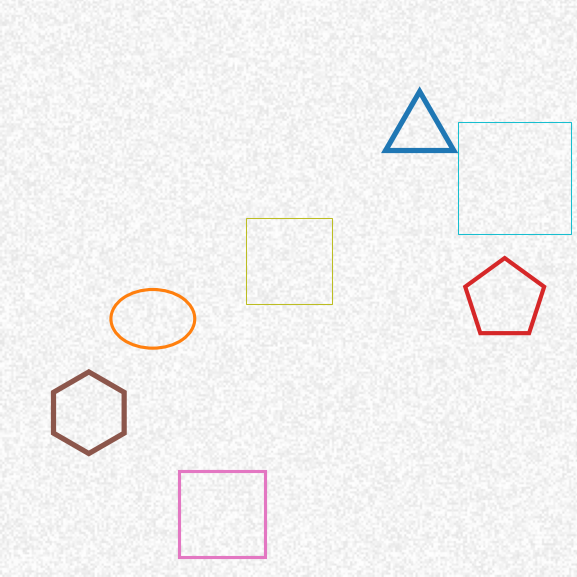[{"shape": "triangle", "thickness": 2.5, "radius": 0.34, "center": [0.727, 0.773]}, {"shape": "oval", "thickness": 1.5, "radius": 0.36, "center": [0.265, 0.447]}, {"shape": "pentagon", "thickness": 2, "radius": 0.36, "center": [0.874, 0.48]}, {"shape": "hexagon", "thickness": 2.5, "radius": 0.35, "center": [0.154, 0.284]}, {"shape": "square", "thickness": 1.5, "radius": 0.37, "center": [0.385, 0.109]}, {"shape": "square", "thickness": 0.5, "radius": 0.37, "center": [0.501, 0.547]}, {"shape": "square", "thickness": 0.5, "radius": 0.49, "center": [0.891, 0.691]}]